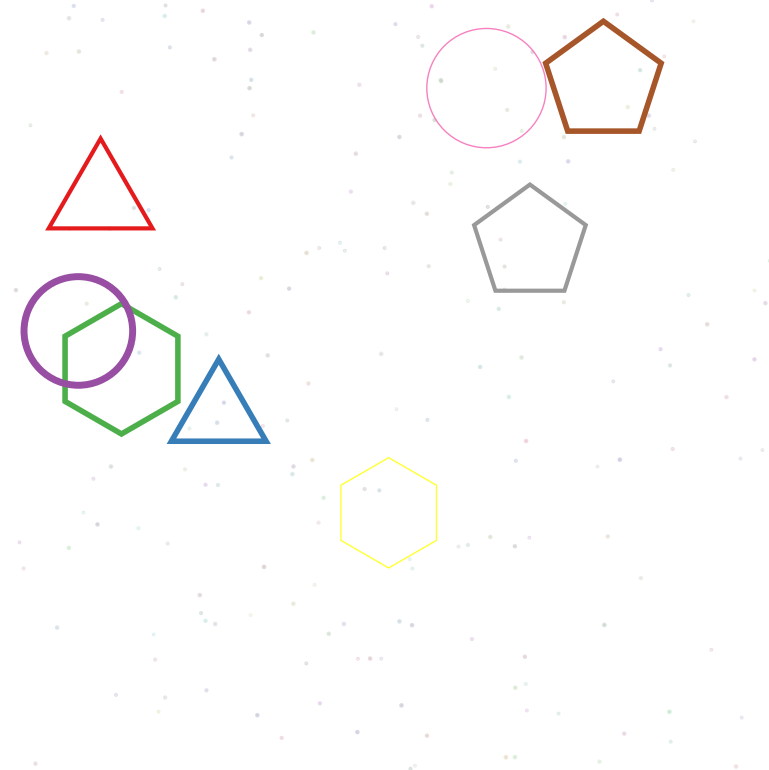[{"shape": "triangle", "thickness": 1.5, "radius": 0.39, "center": [0.131, 0.742]}, {"shape": "triangle", "thickness": 2, "radius": 0.36, "center": [0.284, 0.462]}, {"shape": "hexagon", "thickness": 2, "radius": 0.42, "center": [0.158, 0.521]}, {"shape": "circle", "thickness": 2.5, "radius": 0.35, "center": [0.102, 0.57]}, {"shape": "hexagon", "thickness": 0.5, "radius": 0.36, "center": [0.505, 0.334]}, {"shape": "pentagon", "thickness": 2, "radius": 0.39, "center": [0.784, 0.894]}, {"shape": "circle", "thickness": 0.5, "radius": 0.39, "center": [0.632, 0.886]}, {"shape": "pentagon", "thickness": 1.5, "radius": 0.38, "center": [0.688, 0.684]}]